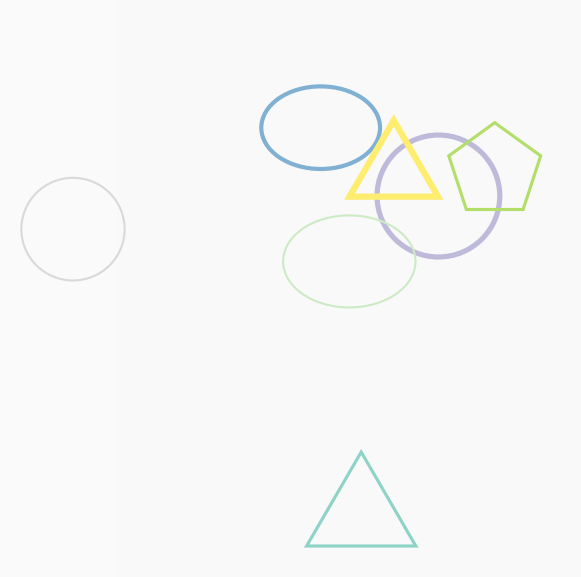[{"shape": "triangle", "thickness": 1.5, "radius": 0.54, "center": [0.621, 0.108]}, {"shape": "circle", "thickness": 2.5, "radius": 0.53, "center": [0.754, 0.66]}, {"shape": "oval", "thickness": 2, "radius": 0.51, "center": [0.552, 0.778]}, {"shape": "pentagon", "thickness": 1.5, "radius": 0.42, "center": [0.851, 0.704]}, {"shape": "circle", "thickness": 1, "radius": 0.44, "center": [0.126, 0.602]}, {"shape": "oval", "thickness": 1, "radius": 0.57, "center": [0.601, 0.546]}, {"shape": "triangle", "thickness": 3, "radius": 0.44, "center": [0.677, 0.703]}]